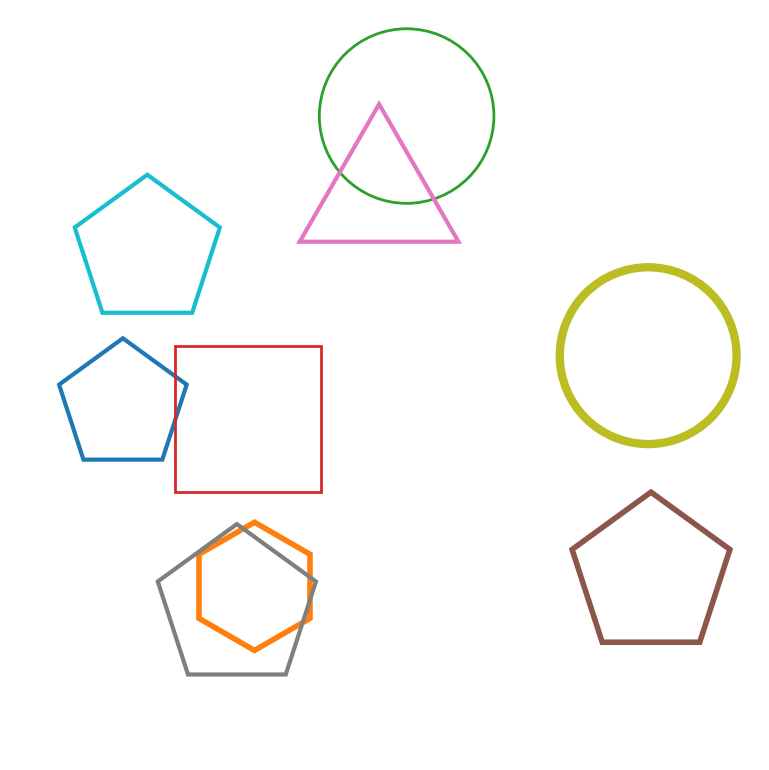[{"shape": "pentagon", "thickness": 1.5, "radius": 0.44, "center": [0.16, 0.474]}, {"shape": "hexagon", "thickness": 2, "radius": 0.42, "center": [0.33, 0.239]}, {"shape": "circle", "thickness": 1, "radius": 0.57, "center": [0.528, 0.849]}, {"shape": "square", "thickness": 1, "radius": 0.47, "center": [0.322, 0.456]}, {"shape": "pentagon", "thickness": 2, "radius": 0.54, "center": [0.845, 0.253]}, {"shape": "triangle", "thickness": 1.5, "radius": 0.6, "center": [0.492, 0.746]}, {"shape": "pentagon", "thickness": 1.5, "radius": 0.54, "center": [0.308, 0.211]}, {"shape": "circle", "thickness": 3, "radius": 0.57, "center": [0.842, 0.538]}, {"shape": "pentagon", "thickness": 1.5, "radius": 0.5, "center": [0.191, 0.674]}]